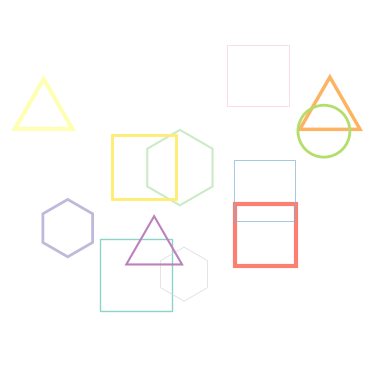[{"shape": "square", "thickness": 1, "radius": 0.47, "center": [0.353, 0.285]}, {"shape": "triangle", "thickness": 3, "radius": 0.43, "center": [0.113, 0.708]}, {"shape": "hexagon", "thickness": 2, "radius": 0.37, "center": [0.176, 0.407]}, {"shape": "square", "thickness": 3, "radius": 0.4, "center": [0.69, 0.39]}, {"shape": "square", "thickness": 0.5, "radius": 0.4, "center": [0.687, 0.505]}, {"shape": "triangle", "thickness": 2.5, "radius": 0.45, "center": [0.857, 0.709]}, {"shape": "circle", "thickness": 2, "radius": 0.34, "center": [0.841, 0.659]}, {"shape": "square", "thickness": 0.5, "radius": 0.4, "center": [0.67, 0.804]}, {"shape": "hexagon", "thickness": 0.5, "radius": 0.35, "center": [0.478, 0.288]}, {"shape": "triangle", "thickness": 1.5, "radius": 0.42, "center": [0.4, 0.355]}, {"shape": "hexagon", "thickness": 1.5, "radius": 0.49, "center": [0.467, 0.565]}, {"shape": "square", "thickness": 2, "radius": 0.41, "center": [0.375, 0.566]}]